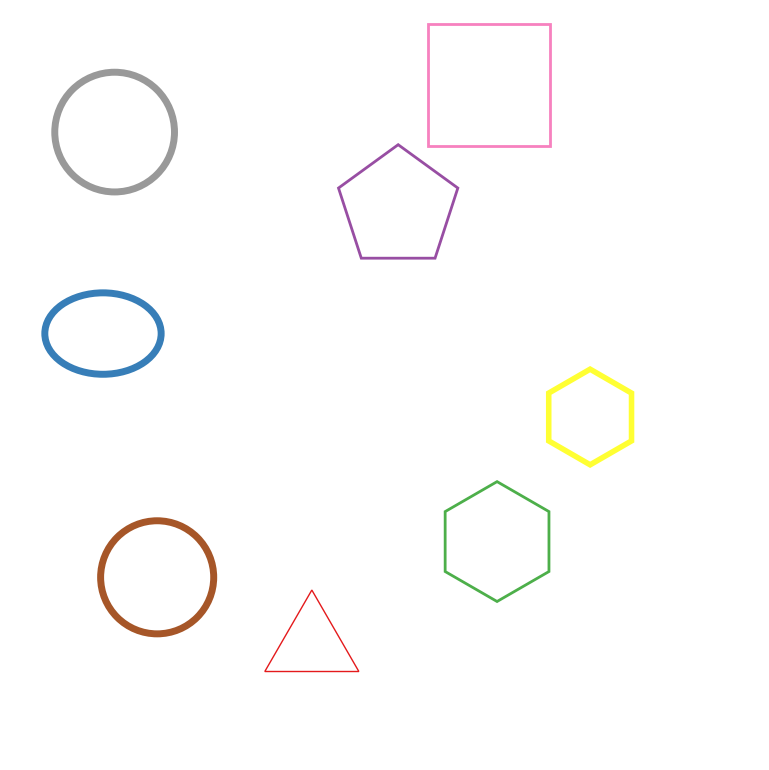[{"shape": "triangle", "thickness": 0.5, "radius": 0.35, "center": [0.405, 0.163]}, {"shape": "oval", "thickness": 2.5, "radius": 0.38, "center": [0.134, 0.567]}, {"shape": "hexagon", "thickness": 1, "radius": 0.39, "center": [0.646, 0.297]}, {"shape": "pentagon", "thickness": 1, "radius": 0.41, "center": [0.517, 0.731]}, {"shape": "hexagon", "thickness": 2, "radius": 0.31, "center": [0.766, 0.458]}, {"shape": "circle", "thickness": 2.5, "radius": 0.37, "center": [0.204, 0.25]}, {"shape": "square", "thickness": 1, "radius": 0.4, "center": [0.636, 0.89]}, {"shape": "circle", "thickness": 2.5, "radius": 0.39, "center": [0.149, 0.828]}]